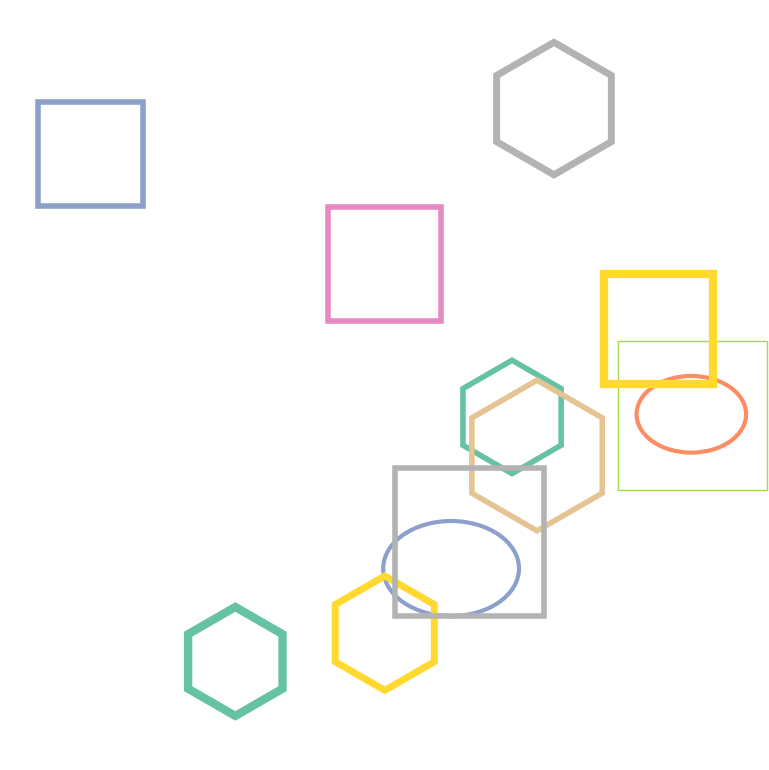[{"shape": "hexagon", "thickness": 3, "radius": 0.35, "center": [0.306, 0.141]}, {"shape": "hexagon", "thickness": 2, "radius": 0.37, "center": [0.665, 0.459]}, {"shape": "oval", "thickness": 1.5, "radius": 0.36, "center": [0.898, 0.462]}, {"shape": "oval", "thickness": 1.5, "radius": 0.44, "center": [0.586, 0.262]}, {"shape": "square", "thickness": 2, "radius": 0.34, "center": [0.117, 0.8]}, {"shape": "square", "thickness": 2, "radius": 0.37, "center": [0.499, 0.657]}, {"shape": "square", "thickness": 0.5, "radius": 0.48, "center": [0.899, 0.461]}, {"shape": "hexagon", "thickness": 2.5, "radius": 0.37, "center": [0.5, 0.178]}, {"shape": "square", "thickness": 3, "radius": 0.35, "center": [0.855, 0.573]}, {"shape": "hexagon", "thickness": 2, "radius": 0.49, "center": [0.697, 0.408]}, {"shape": "hexagon", "thickness": 2.5, "radius": 0.43, "center": [0.719, 0.859]}, {"shape": "square", "thickness": 2, "radius": 0.48, "center": [0.61, 0.296]}]